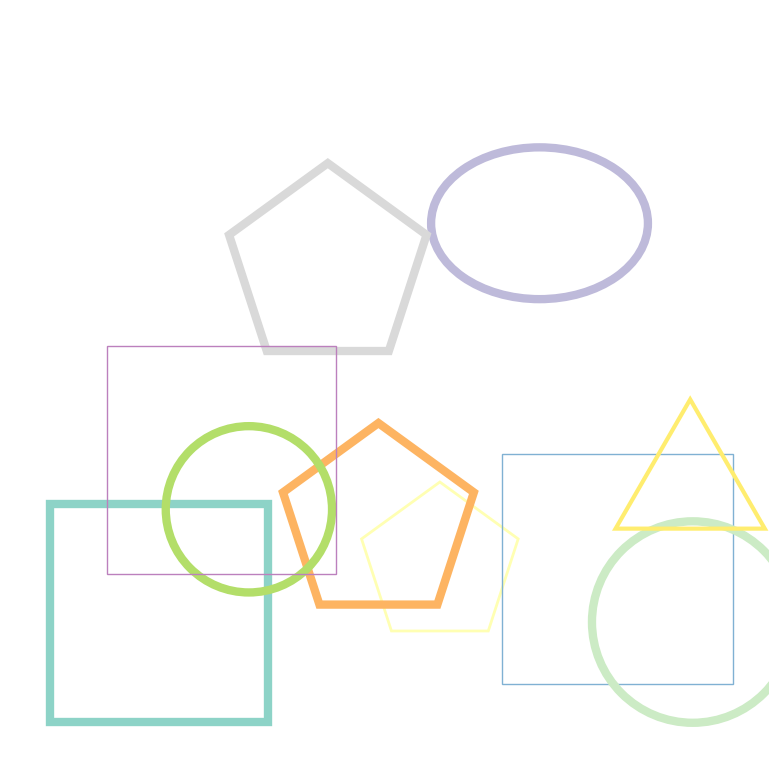[{"shape": "square", "thickness": 3, "radius": 0.71, "center": [0.207, 0.203]}, {"shape": "pentagon", "thickness": 1, "radius": 0.53, "center": [0.571, 0.267]}, {"shape": "oval", "thickness": 3, "radius": 0.7, "center": [0.701, 0.71]}, {"shape": "square", "thickness": 0.5, "radius": 0.75, "center": [0.802, 0.261]}, {"shape": "pentagon", "thickness": 3, "radius": 0.65, "center": [0.491, 0.32]}, {"shape": "circle", "thickness": 3, "radius": 0.54, "center": [0.323, 0.339]}, {"shape": "pentagon", "thickness": 3, "radius": 0.67, "center": [0.426, 0.653]}, {"shape": "square", "thickness": 0.5, "radius": 0.74, "center": [0.288, 0.403]}, {"shape": "circle", "thickness": 3, "radius": 0.65, "center": [0.9, 0.192]}, {"shape": "triangle", "thickness": 1.5, "radius": 0.56, "center": [0.896, 0.369]}]